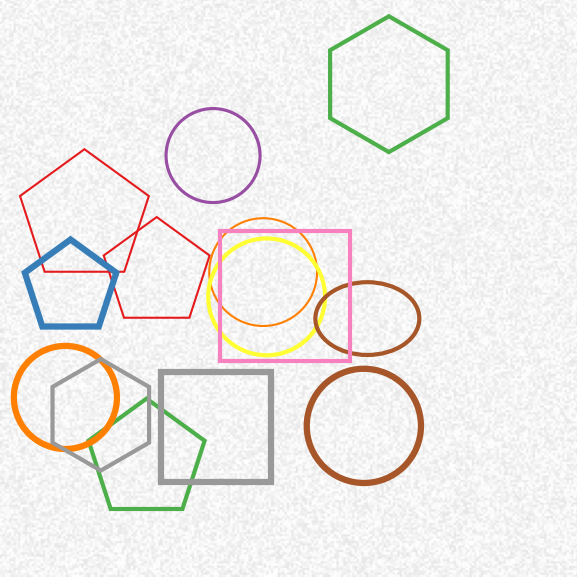[{"shape": "pentagon", "thickness": 1, "radius": 0.59, "center": [0.146, 0.623]}, {"shape": "pentagon", "thickness": 1, "radius": 0.48, "center": [0.271, 0.527]}, {"shape": "pentagon", "thickness": 3, "radius": 0.42, "center": [0.122, 0.501]}, {"shape": "pentagon", "thickness": 2, "radius": 0.53, "center": [0.254, 0.203]}, {"shape": "hexagon", "thickness": 2, "radius": 0.59, "center": [0.673, 0.853]}, {"shape": "circle", "thickness": 1.5, "radius": 0.41, "center": [0.369, 0.73]}, {"shape": "circle", "thickness": 1, "radius": 0.47, "center": [0.456, 0.528]}, {"shape": "circle", "thickness": 3, "radius": 0.45, "center": [0.113, 0.311]}, {"shape": "circle", "thickness": 2, "radius": 0.51, "center": [0.462, 0.485]}, {"shape": "oval", "thickness": 2, "radius": 0.45, "center": [0.636, 0.447]}, {"shape": "circle", "thickness": 3, "radius": 0.49, "center": [0.63, 0.262]}, {"shape": "square", "thickness": 2, "radius": 0.56, "center": [0.494, 0.487]}, {"shape": "hexagon", "thickness": 2, "radius": 0.48, "center": [0.175, 0.281]}, {"shape": "square", "thickness": 3, "radius": 0.47, "center": [0.374, 0.26]}]